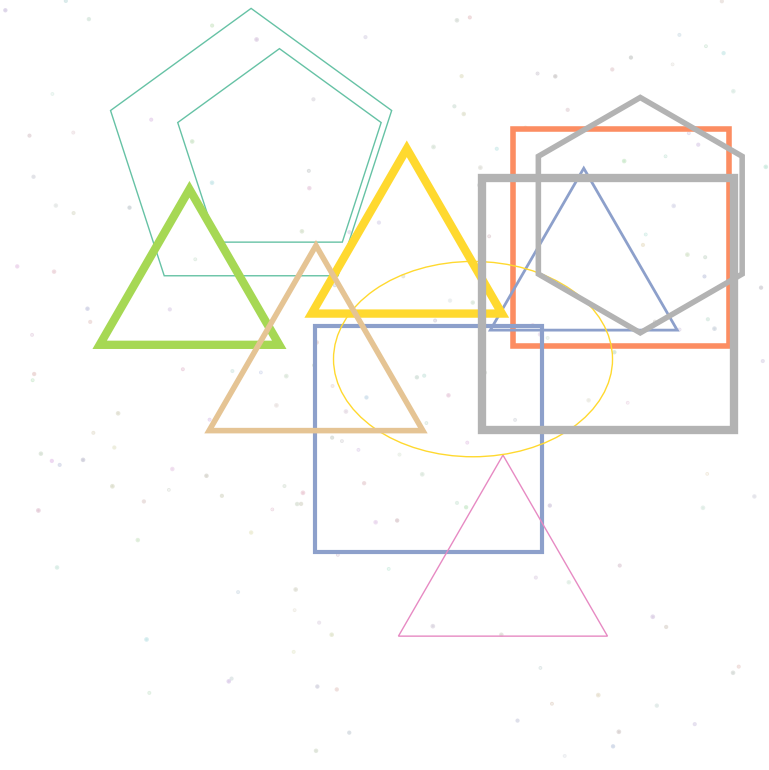[{"shape": "pentagon", "thickness": 0.5, "radius": 0.96, "center": [0.326, 0.797]}, {"shape": "pentagon", "thickness": 0.5, "radius": 0.69, "center": [0.363, 0.798]}, {"shape": "square", "thickness": 2, "radius": 0.7, "center": [0.806, 0.692]}, {"shape": "triangle", "thickness": 1, "radius": 0.7, "center": [0.758, 0.641]}, {"shape": "square", "thickness": 1.5, "radius": 0.74, "center": [0.557, 0.43]}, {"shape": "triangle", "thickness": 0.5, "radius": 0.78, "center": [0.653, 0.252]}, {"shape": "triangle", "thickness": 3, "radius": 0.67, "center": [0.246, 0.62]}, {"shape": "oval", "thickness": 0.5, "radius": 0.91, "center": [0.614, 0.534]}, {"shape": "triangle", "thickness": 3, "radius": 0.71, "center": [0.528, 0.664]}, {"shape": "triangle", "thickness": 2, "radius": 0.8, "center": [0.41, 0.521]}, {"shape": "hexagon", "thickness": 2, "radius": 0.76, "center": [0.832, 0.721]}, {"shape": "square", "thickness": 3, "radius": 0.82, "center": [0.79, 0.605]}]